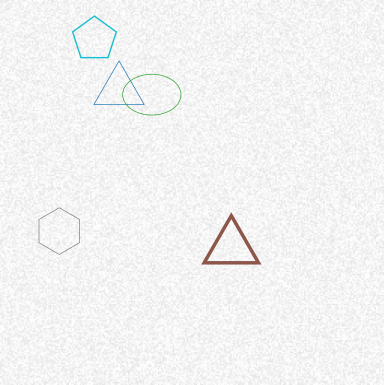[{"shape": "triangle", "thickness": 0.5, "radius": 0.38, "center": [0.309, 0.766]}, {"shape": "oval", "thickness": 0.5, "radius": 0.38, "center": [0.394, 0.754]}, {"shape": "triangle", "thickness": 2.5, "radius": 0.41, "center": [0.601, 0.358]}, {"shape": "hexagon", "thickness": 0.5, "radius": 0.3, "center": [0.154, 0.4]}, {"shape": "pentagon", "thickness": 1, "radius": 0.3, "center": [0.245, 0.899]}]